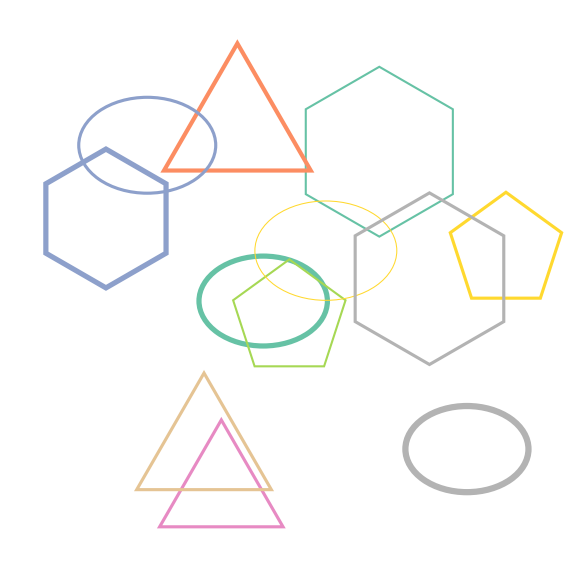[{"shape": "oval", "thickness": 2.5, "radius": 0.56, "center": [0.456, 0.478]}, {"shape": "hexagon", "thickness": 1, "radius": 0.74, "center": [0.657, 0.736]}, {"shape": "triangle", "thickness": 2, "radius": 0.73, "center": [0.411, 0.777]}, {"shape": "hexagon", "thickness": 2.5, "radius": 0.6, "center": [0.183, 0.621]}, {"shape": "oval", "thickness": 1.5, "radius": 0.59, "center": [0.255, 0.748]}, {"shape": "triangle", "thickness": 1.5, "radius": 0.62, "center": [0.383, 0.149]}, {"shape": "pentagon", "thickness": 1, "radius": 0.51, "center": [0.501, 0.448]}, {"shape": "pentagon", "thickness": 1.5, "radius": 0.51, "center": [0.876, 0.565]}, {"shape": "oval", "thickness": 0.5, "radius": 0.61, "center": [0.564, 0.565]}, {"shape": "triangle", "thickness": 1.5, "radius": 0.67, "center": [0.353, 0.219]}, {"shape": "hexagon", "thickness": 1.5, "radius": 0.74, "center": [0.744, 0.517]}, {"shape": "oval", "thickness": 3, "radius": 0.53, "center": [0.809, 0.221]}]